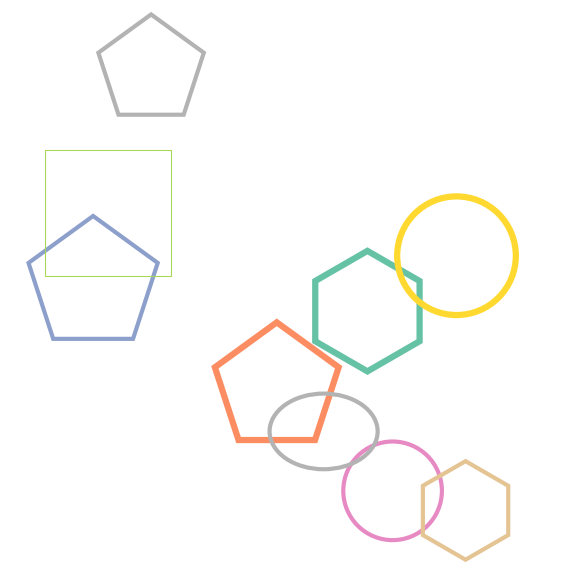[{"shape": "hexagon", "thickness": 3, "radius": 0.52, "center": [0.636, 0.46]}, {"shape": "pentagon", "thickness": 3, "radius": 0.56, "center": [0.479, 0.328]}, {"shape": "pentagon", "thickness": 2, "radius": 0.59, "center": [0.161, 0.508]}, {"shape": "circle", "thickness": 2, "radius": 0.43, "center": [0.68, 0.149]}, {"shape": "square", "thickness": 0.5, "radius": 0.55, "center": [0.187, 0.63]}, {"shape": "circle", "thickness": 3, "radius": 0.51, "center": [0.79, 0.556]}, {"shape": "hexagon", "thickness": 2, "radius": 0.43, "center": [0.806, 0.115]}, {"shape": "oval", "thickness": 2, "radius": 0.47, "center": [0.56, 0.252]}, {"shape": "pentagon", "thickness": 2, "radius": 0.48, "center": [0.262, 0.878]}]